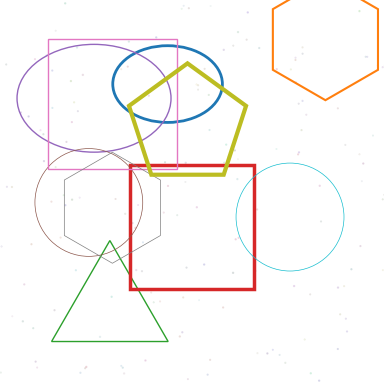[{"shape": "oval", "thickness": 2, "radius": 0.71, "center": [0.435, 0.782]}, {"shape": "hexagon", "thickness": 1.5, "radius": 0.79, "center": [0.845, 0.897]}, {"shape": "triangle", "thickness": 1, "radius": 0.87, "center": [0.285, 0.2]}, {"shape": "square", "thickness": 2.5, "radius": 0.81, "center": [0.499, 0.409]}, {"shape": "oval", "thickness": 1, "radius": 1.0, "center": [0.244, 0.745]}, {"shape": "circle", "thickness": 0.5, "radius": 0.7, "center": [0.231, 0.474]}, {"shape": "square", "thickness": 1, "radius": 0.84, "center": [0.293, 0.73]}, {"shape": "hexagon", "thickness": 0.5, "radius": 0.72, "center": [0.292, 0.46]}, {"shape": "pentagon", "thickness": 3, "radius": 0.8, "center": [0.487, 0.676]}, {"shape": "circle", "thickness": 0.5, "radius": 0.7, "center": [0.753, 0.436]}]